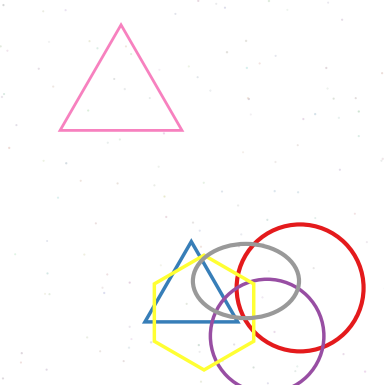[{"shape": "circle", "thickness": 3, "radius": 0.82, "center": [0.779, 0.252]}, {"shape": "triangle", "thickness": 2.5, "radius": 0.7, "center": [0.497, 0.233]}, {"shape": "circle", "thickness": 2.5, "radius": 0.74, "center": [0.694, 0.127]}, {"shape": "hexagon", "thickness": 2.5, "radius": 0.75, "center": [0.53, 0.188]}, {"shape": "triangle", "thickness": 2, "radius": 0.91, "center": [0.314, 0.753]}, {"shape": "oval", "thickness": 3, "radius": 0.69, "center": [0.639, 0.27]}]